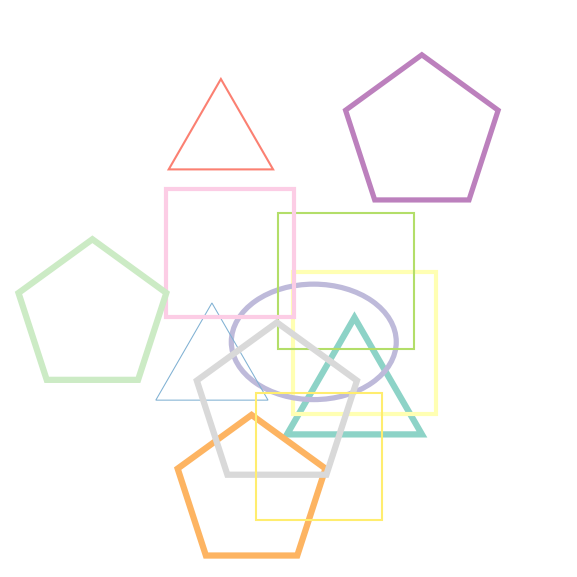[{"shape": "triangle", "thickness": 3, "radius": 0.67, "center": [0.614, 0.314]}, {"shape": "square", "thickness": 2, "radius": 0.62, "center": [0.631, 0.405]}, {"shape": "oval", "thickness": 2.5, "radius": 0.71, "center": [0.543, 0.407]}, {"shape": "triangle", "thickness": 1, "radius": 0.52, "center": [0.382, 0.758]}, {"shape": "triangle", "thickness": 0.5, "radius": 0.56, "center": [0.367, 0.362]}, {"shape": "pentagon", "thickness": 3, "radius": 0.67, "center": [0.436, 0.146]}, {"shape": "square", "thickness": 1, "radius": 0.59, "center": [0.599, 0.513]}, {"shape": "square", "thickness": 2, "radius": 0.55, "center": [0.399, 0.562]}, {"shape": "pentagon", "thickness": 3, "radius": 0.73, "center": [0.479, 0.295]}, {"shape": "pentagon", "thickness": 2.5, "radius": 0.69, "center": [0.73, 0.765]}, {"shape": "pentagon", "thickness": 3, "radius": 0.67, "center": [0.16, 0.45]}, {"shape": "square", "thickness": 1, "radius": 0.55, "center": [0.552, 0.208]}]